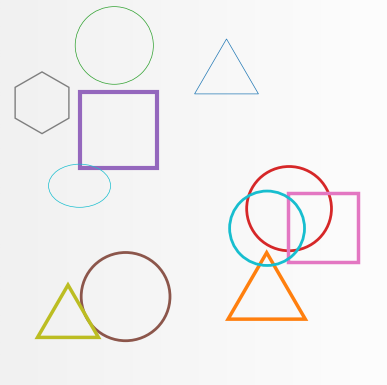[{"shape": "triangle", "thickness": 0.5, "radius": 0.48, "center": [0.585, 0.804]}, {"shape": "triangle", "thickness": 2.5, "radius": 0.58, "center": [0.688, 0.229]}, {"shape": "circle", "thickness": 0.5, "radius": 0.5, "center": [0.295, 0.882]}, {"shape": "circle", "thickness": 2, "radius": 0.55, "center": [0.746, 0.458]}, {"shape": "square", "thickness": 3, "radius": 0.5, "center": [0.305, 0.663]}, {"shape": "circle", "thickness": 2, "radius": 0.57, "center": [0.324, 0.23]}, {"shape": "square", "thickness": 2.5, "radius": 0.45, "center": [0.833, 0.409]}, {"shape": "hexagon", "thickness": 1, "radius": 0.4, "center": [0.108, 0.733]}, {"shape": "triangle", "thickness": 2.5, "radius": 0.45, "center": [0.175, 0.169]}, {"shape": "circle", "thickness": 2, "radius": 0.48, "center": [0.689, 0.407]}, {"shape": "oval", "thickness": 0.5, "radius": 0.4, "center": [0.205, 0.518]}]